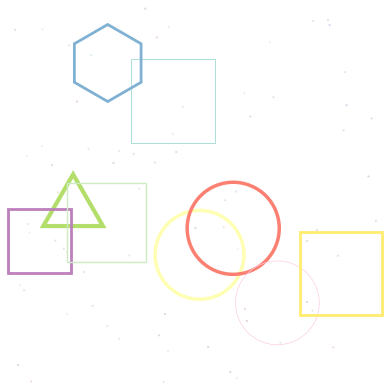[{"shape": "square", "thickness": 0.5, "radius": 0.54, "center": [0.449, 0.737]}, {"shape": "circle", "thickness": 2.5, "radius": 0.58, "center": [0.518, 0.338]}, {"shape": "circle", "thickness": 2.5, "radius": 0.6, "center": [0.606, 0.407]}, {"shape": "hexagon", "thickness": 2, "radius": 0.5, "center": [0.28, 0.836]}, {"shape": "triangle", "thickness": 3, "radius": 0.45, "center": [0.19, 0.458]}, {"shape": "circle", "thickness": 0.5, "radius": 0.54, "center": [0.721, 0.213]}, {"shape": "square", "thickness": 2, "radius": 0.41, "center": [0.102, 0.373]}, {"shape": "square", "thickness": 1, "radius": 0.51, "center": [0.277, 0.421]}, {"shape": "square", "thickness": 2, "radius": 0.53, "center": [0.886, 0.29]}]